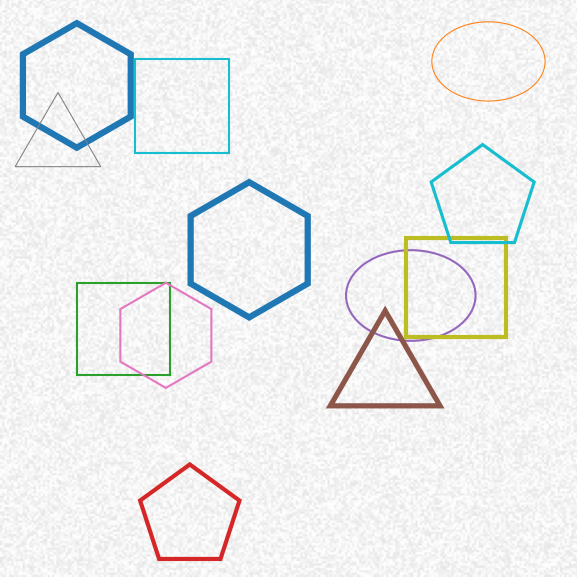[{"shape": "hexagon", "thickness": 3, "radius": 0.59, "center": [0.431, 0.567]}, {"shape": "hexagon", "thickness": 3, "radius": 0.54, "center": [0.133, 0.851]}, {"shape": "oval", "thickness": 0.5, "radius": 0.49, "center": [0.846, 0.893]}, {"shape": "square", "thickness": 1, "radius": 0.4, "center": [0.214, 0.429]}, {"shape": "pentagon", "thickness": 2, "radius": 0.45, "center": [0.329, 0.104]}, {"shape": "oval", "thickness": 1, "radius": 0.56, "center": [0.711, 0.487]}, {"shape": "triangle", "thickness": 2.5, "radius": 0.55, "center": [0.667, 0.351]}, {"shape": "hexagon", "thickness": 1, "radius": 0.46, "center": [0.287, 0.418]}, {"shape": "triangle", "thickness": 0.5, "radius": 0.43, "center": [0.1, 0.753]}, {"shape": "square", "thickness": 2, "radius": 0.43, "center": [0.789, 0.501]}, {"shape": "pentagon", "thickness": 1.5, "radius": 0.47, "center": [0.836, 0.655]}, {"shape": "square", "thickness": 1, "radius": 0.41, "center": [0.315, 0.816]}]